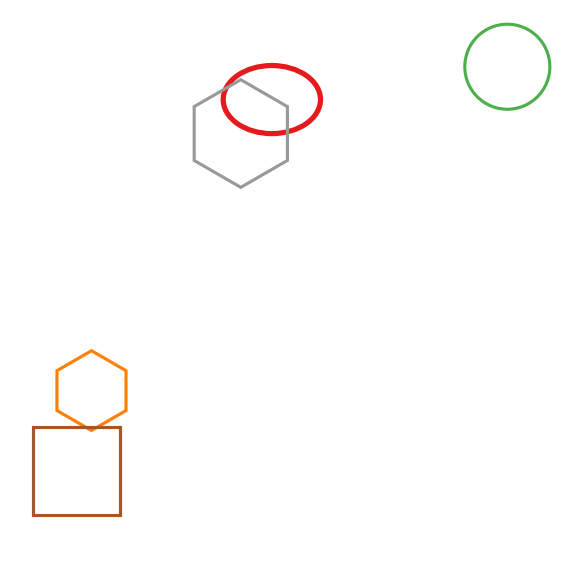[{"shape": "oval", "thickness": 2.5, "radius": 0.42, "center": [0.471, 0.827]}, {"shape": "circle", "thickness": 1.5, "radius": 0.37, "center": [0.878, 0.884]}, {"shape": "hexagon", "thickness": 1.5, "radius": 0.35, "center": [0.158, 0.323]}, {"shape": "square", "thickness": 1.5, "radius": 0.38, "center": [0.132, 0.184]}, {"shape": "hexagon", "thickness": 1.5, "radius": 0.47, "center": [0.417, 0.768]}]